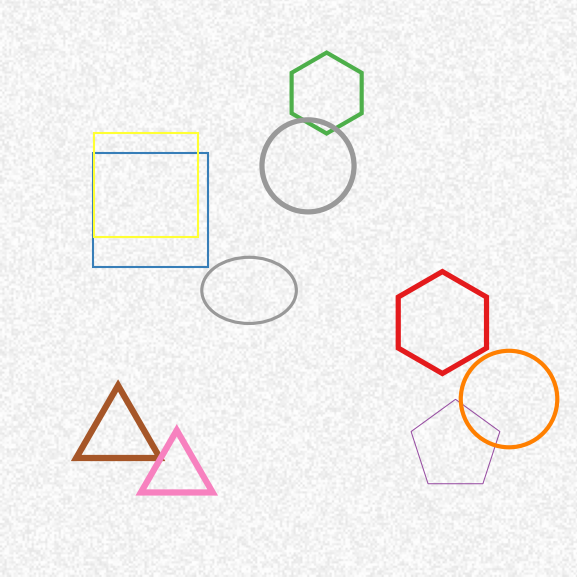[{"shape": "hexagon", "thickness": 2.5, "radius": 0.44, "center": [0.766, 0.441]}, {"shape": "square", "thickness": 1, "radius": 0.5, "center": [0.26, 0.636]}, {"shape": "hexagon", "thickness": 2, "radius": 0.35, "center": [0.566, 0.838]}, {"shape": "pentagon", "thickness": 0.5, "radius": 0.4, "center": [0.789, 0.227]}, {"shape": "circle", "thickness": 2, "radius": 0.42, "center": [0.881, 0.308]}, {"shape": "square", "thickness": 1, "radius": 0.45, "center": [0.253, 0.679]}, {"shape": "triangle", "thickness": 3, "radius": 0.42, "center": [0.204, 0.248]}, {"shape": "triangle", "thickness": 3, "radius": 0.36, "center": [0.306, 0.182]}, {"shape": "circle", "thickness": 2.5, "radius": 0.4, "center": [0.533, 0.712]}, {"shape": "oval", "thickness": 1.5, "radius": 0.41, "center": [0.431, 0.496]}]